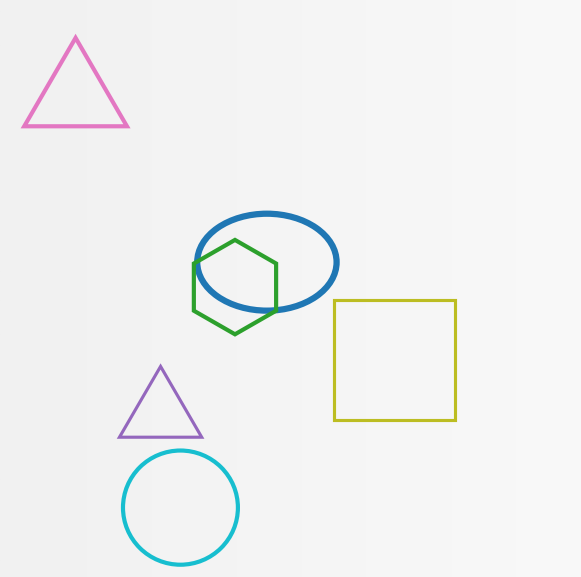[{"shape": "oval", "thickness": 3, "radius": 0.6, "center": [0.459, 0.545]}, {"shape": "hexagon", "thickness": 2, "radius": 0.41, "center": [0.404, 0.502]}, {"shape": "triangle", "thickness": 1.5, "radius": 0.41, "center": [0.276, 0.283]}, {"shape": "triangle", "thickness": 2, "radius": 0.51, "center": [0.13, 0.831]}, {"shape": "square", "thickness": 1.5, "radius": 0.52, "center": [0.678, 0.376]}, {"shape": "circle", "thickness": 2, "radius": 0.49, "center": [0.31, 0.12]}]